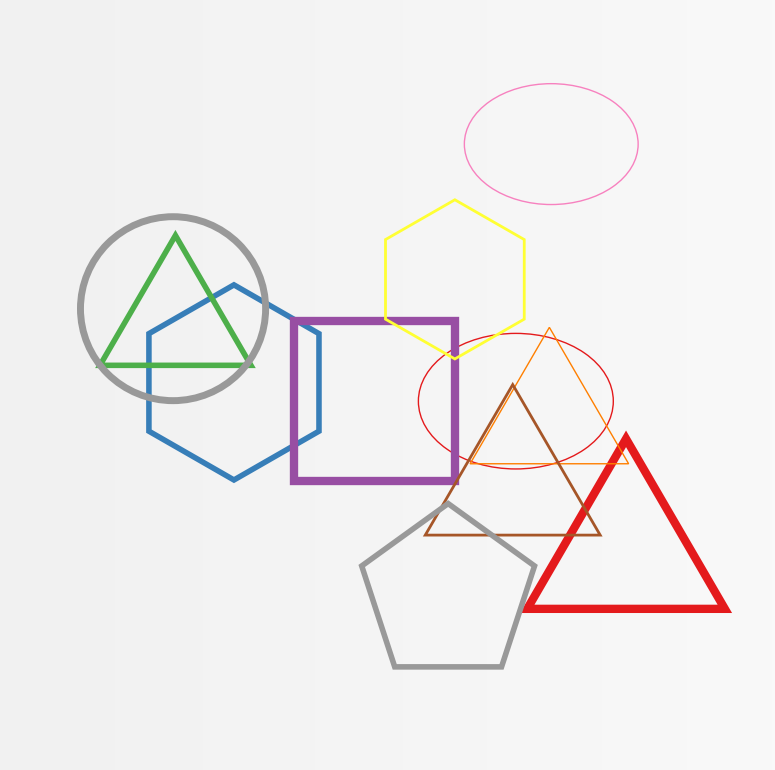[{"shape": "triangle", "thickness": 3, "radius": 0.74, "center": [0.808, 0.283]}, {"shape": "oval", "thickness": 0.5, "radius": 0.63, "center": [0.666, 0.479]}, {"shape": "hexagon", "thickness": 2, "radius": 0.63, "center": [0.302, 0.503]}, {"shape": "triangle", "thickness": 2, "radius": 0.56, "center": [0.226, 0.582]}, {"shape": "square", "thickness": 3, "radius": 0.52, "center": [0.483, 0.479]}, {"shape": "triangle", "thickness": 0.5, "radius": 0.59, "center": [0.709, 0.457]}, {"shape": "hexagon", "thickness": 1, "radius": 0.52, "center": [0.587, 0.637]}, {"shape": "triangle", "thickness": 1, "radius": 0.65, "center": [0.662, 0.37]}, {"shape": "oval", "thickness": 0.5, "radius": 0.56, "center": [0.711, 0.813]}, {"shape": "circle", "thickness": 2.5, "radius": 0.6, "center": [0.223, 0.599]}, {"shape": "pentagon", "thickness": 2, "radius": 0.59, "center": [0.578, 0.229]}]